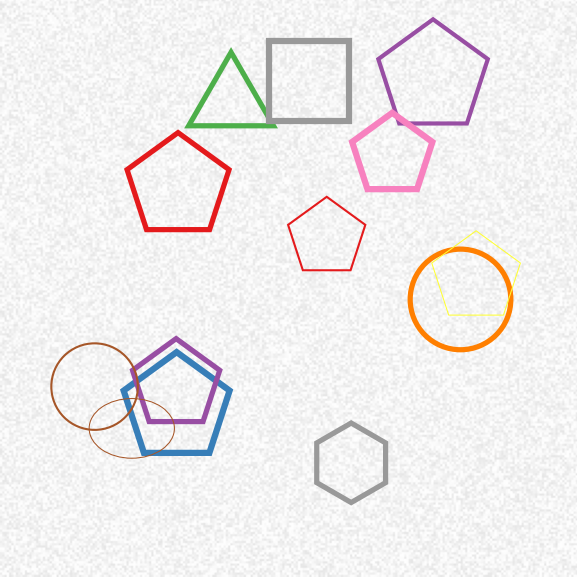[{"shape": "pentagon", "thickness": 1, "radius": 0.35, "center": [0.566, 0.588]}, {"shape": "pentagon", "thickness": 2.5, "radius": 0.46, "center": [0.308, 0.677]}, {"shape": "pentagon", "thickness": 3, "radius": 0.48, "center": [0.306, 0.293]}, {"shape": "triangle", "thickness": 2.5, "radius": 0.42, "center": [0.4, 0.824]}, {"shape": "pentagon", "thickness": 2, "radius": 0.5, "center": [0.75, 0.866]}, {"shape": "pentagon", "thickness": 2.5, "radius": 0.4, "center": [0.305, 0.333]}, {"shape": "circle", "thickness": 2.5, "radius": 0.44, "center": [0.797, 0.481]}, {"shape": "pentagon", "thickness": 0.5, "radius": 0.4, "center": [0.824, 0.519]}, {"shape": "circle", "thickness": 1, "radius": 0.37, "center": [0.164, 0.33]}, {"shape": "oval", "thickness": 0.5, "radius": 0.37, "center": [0.228, 0.257]}, {"shape": "pentagon", "thickness": 3, "radius": 0.37, "center": [0.679, 0.731]}, {"shape": "square", "thickness": 3, "radius": 0.35, "center": [0.535, 0.859]}, {"shape": "hexagon", "thickness": 2.5, "radius": 0.34, "center": [0.608, 0.198]}]